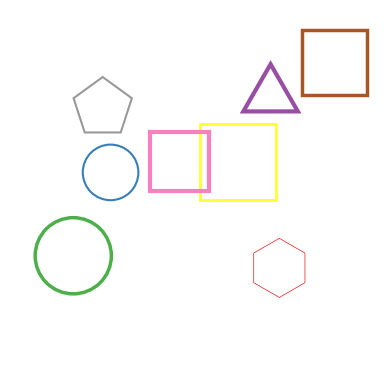[{"shape": "hexagon", "thickness": 0.5, "radius": 0.38, "center": [0.726, 0.304]}, {"shape": "circle", "thickness": 1.5, "radius": 0.36, "center": [0.287, 0.552]}, {"shape": "circle", "thickness": 2.5, "radius": 0.49, "center": [0.19, 0.336]}, {"shape": "triangle", "thickness": 3, "radius": 0.41, "center": [0.703, 0.751]}, {"shape": "square", "thickness": 2, "radius": 0.49, "center": [0.618, 0.579]}, {"shape": "square", "thickness": 2.5, "radius": 0.42, "center": [0.869, 0.837]}, {"shape": "square", "thickness": 3, "radius": 0.39, "center": [0.467, 0.581]}, {"shape": "pentagon", "thickness": 1.5, "radius": 0.4, "center": [0.267, 0.72]}]